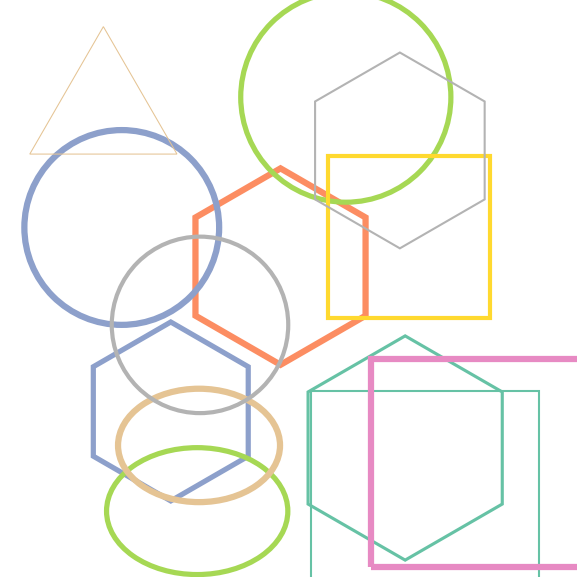[{"shape": "hexagon", "thickness": 1.5, "radius": 0.97, "center": [0.702, 0.223]}, {"shape": "square", "thickness": 1, "radius": 0.99, "center": [0.736, 0.125]}, {"shape": "hexagon", "thickness": 3, "radius": 0.85, "center": [0.486, 0.538]}, {"shape": "circle", "thickness": 3, "radius": 0.84, "center": [0.211, 0.605]}, {"shape": "hexagon", "thickness": 2.5, "radius": 0.77, "center": [0.296, 0.287]}, {"shape": "square", "thickness": 3, "radius": 0.9, "center": [0.822, 0.197]}, {"shape": "circle", "thickness": 2.5, "radius": 0.91, "center": [0.599, 0.831]}, {"shape": "oval", "thickness": 2.5, "radius": 0.78, "center": [0.341, 0.114]}, {"shape": "square", "thickness": 2, "radius": 0.7, "center": [0.708, 0.588]}, {"shape": "triangle", "thickness": 0.5, "radius": 0.74, "center": [0.179, 0.806]}, {"shape": "oval", "thickness": 3, "radius": 0.7, "center": [0.345, 0.228]}, {"shape": "circle", "thickness": 2, "radius": 0.76, "center": [0.346, 0.437]}, {"shape": "hexagon", "thickness": 1, "radius": 0.85, "center": [0.692, 0.739]}]